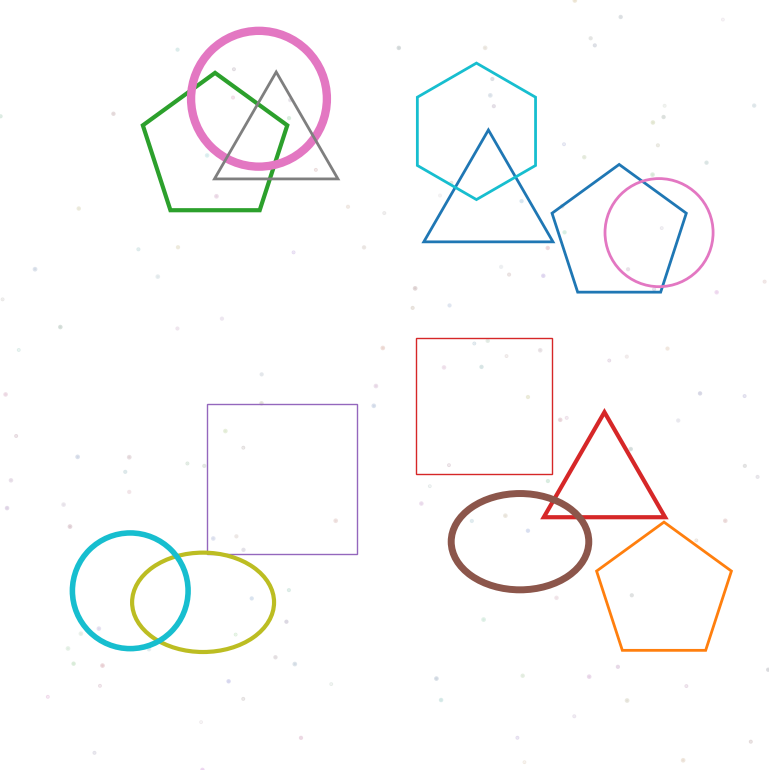[{"shape": "triangle", "thickness": 1, "radius": 0.48, "center": [0.634, 0.734]}, {"shape": "pentagon", "thickness": 1, "radius": 0.46, "center": [0.804, 0.695]}, {"shape": "pentagon", "thickness": 1, "radius": 0.46, "center": [0.862, 0.23]}, {"shape": "pentagon", "thickness": 1.5, "radius": 0.49, "center": [0.279, 0.807]}, {"shape": "triangle", "thickness": 1.5, "radius": 0.45, "center": [0.785, 0.374]}, {"shape": "square", "thickness": 0.5, "radius": 0.44, "center": [0.628, 0.473]}, {"shape": "square", "thickness": 0.5, "radius": 0.49, "center": [0.366, 0.378]}, {"shape": "oval", "thickness": 2.5, "radius": 0.45, "center": [0.675, 0.297]}, {"shape": "circle", "thickness": 3, "radius": 0.44, "center": [0.336, 0.872]}, {"shape": "circle", "thickness": 1, "radius": 0.35, "center": [0.856, 0.698]}, {"shape": "triangle", "thickness": 1, "radius": 0.46, "center": [0.359, 0.814]}, {"shape": "oval", "thickness": 1.5, "radius": 0.46, "center": [0.264, 0.218]}, {"shape": "circle", "thickness": 2, "radius": 0.38, "center": [0.169, 0.233]}, {"shape": "hexagon", "thickness": 1, "radius": 0.44, "center": [0.619, 0.829]}]